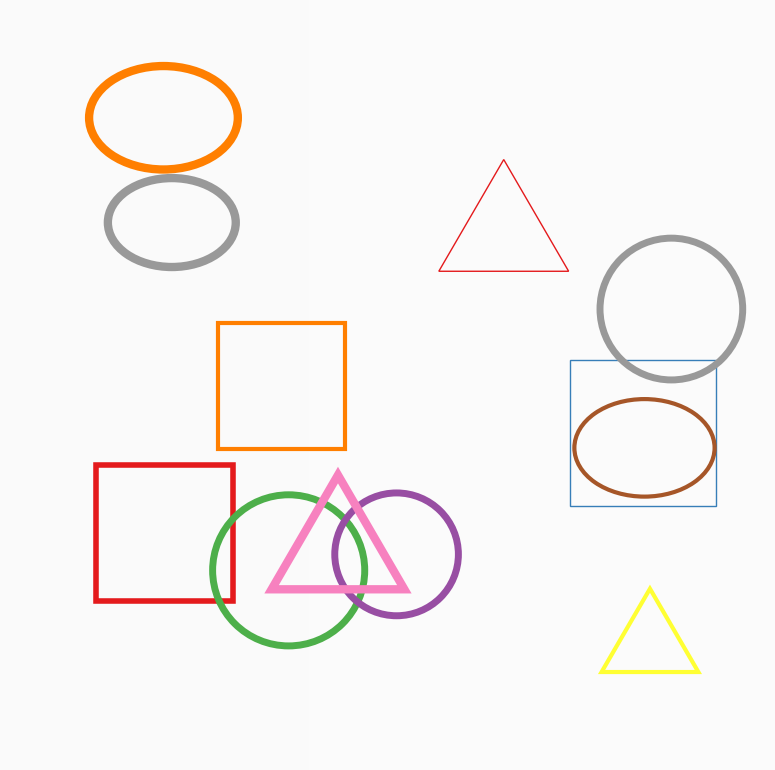[{"shape": "triangle", "thickness": 0.5, "radius": 0.48, "center": [0.65, 0.696]}, {"shape": "square", "thickness": 2, "radius": 0.44, "center": [0.212, 0.308]}, {"shape": "square", "thickness": 0.5, "radius": 0.47, "center": [0.83, 0.437]}, {"shape": "circle", "thickness": 2.5, "radius": 0.49, "center": [0.372, 0.259]}, {"shape": "circle", "thickness": 2.5, "radius": 0.4, "center": [0.512, 0.28]}, {"shape": "oval", "thickness": 3, "radius": 0.48, "center": [0.211, 0.847]}, {"shape": "square", "thickness": 1.5, "radius": 0.41, "center": [0.363, 0.499]}, {"shape": "triangle", "thickness": 1.5, "radius": 0.36, "center": [0.839, 0.163]}, {"shape": "oval", "thickness": 1.5, "radius": 0.45, "center": [0.832, 0.418]}, {"shape": "triangle", "thickness": 3, "radius": 0.49, "center": [0.436, 0.284]}, {"shape": "circle", "thickness": 2.5, "radius": 0.46, "center": [0.866, 0.599]}, {"shape": "oval", "thickness": 3, "radius": 0.41, "center": [0.222, 0.711]}]